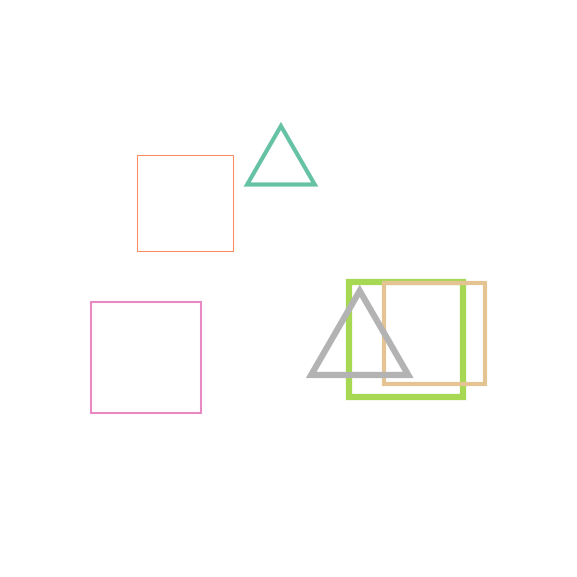[{"shape": "triangle", "thickness": 2, "radius": 0.34, "center": [0.486, 0.713]}, {"shape": "square", "thickness": 0.5, "radius": 0.42, "center": [0.32, 0.648]}, {"shape": "square", "thickness": 1, "radius": 0.48, "center": [0.253, 0.38]}, {"shape": "square", "thickness": 3, "radius": 0.49, "center": [0.703, 0.411]}, {"shape": "square", "thickness": 2, "radius": 0.44, "center": [0.752, 0.422]}, {"shape": "triangle", "thickness": 3, "radius": 0.49, "center": [0.623, 0.398]}]